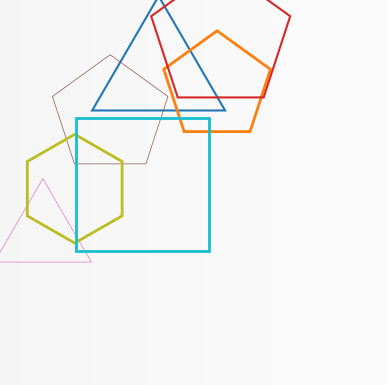[{"shape": "triangle", "thickness": 1.5, "radius": 0.99, "center": [0.409, 0.812]}, {"shape": "pentagon", "thickness": 2, "radius": 0.72, "center": [0.56, 0.775]}, {"shape": "pentagon", "thickness": 1.5, "radius": 0.94, "center": [0.57, 0.9]}, {"shape": "pentagon", "thickness": 0.5, "radius": 0.78, "center": [0.284, 0.701]}, {"shape": "triangle", "thickness": 0.5, "radius": 0.72, "center": [0.111, 0.392]}, {"shape": "hexagon", "thickness": 2, "radius": 0.71, "center": [0.193, 0.51]}, {"shape": "square", "thickness": 2, "radius": 0.86, "center": [0.368, 0.52]}]